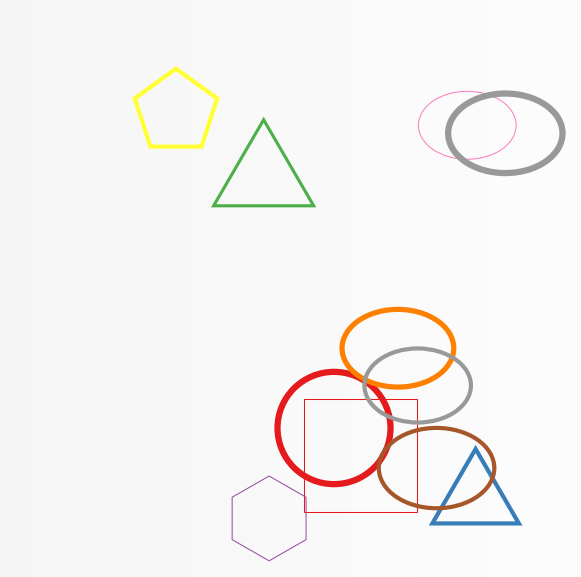[{"shape": "circle", "thickness": 3, "radius": 0.49, "center": [0.575, 0.258]}, {"shape": "square", "thickness": 0.5, "radius": 0.49, "center": [0.621, 0.211]}, {"shape": "triangle", "thickness": 2, "radius": 0.43, "center": [0.818, 0.136]}, {"shape": "triangle", "thickness": 1.5, "radius": 0.5, "center": [0.454, 0.692]}, {"shape": "hexagon", "thickness": 0.5, "radius": 0.37, "center": [0.463, 0.101]}, {"shape": "oval", "thickness": 2.5, "radius": 0.48, "center": [0.685, 0.396]}, {"shape": "pentagon", "thickness": 2, "radius": 0.37, "center": [0.303, 0.806]}, {"shape": "oval", "thickness": 2, "radius": 0.5, "center": [0.751, 0.189]}, {"shape": "oval", "thickness": 0.5, "radius": 0.42, "center": [0.804, 0.782]}, {"shape": "oval", "thickness": 3, "radius": 0.49, "center": [0.869, 0.768]}, {"shape": "oval", "thickness": 2, "radius": 0.46, "center": [0.719, 0.332]}]